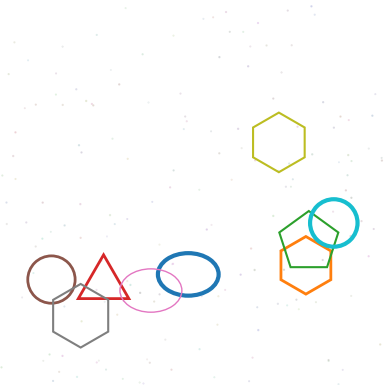[{"shape": "oval", "thickness": 3, "radius": 0.39, "center": [0.489, 0.287]}, {"shape": "hexagon", "thickness": 2, "radius": 0.37, "center": [0.795, 0.311]}, {"shape": "pentagon", "thickness": 1.5, "radius": 0.4, "center": [0.802, 0.371]}, {"shape": "triangle", "thickness": 2, "radius": 0.38, "center": [0.269, 0.262]}, {"shape": "circle", "thickness": 2, "radius": 0.31, "center": [0.134, 0.274]}, {"shape": "oval", "thickness": 1, "radius": 0.4, "center": [0.392, 0.245]}, {"shape": "hexagon", "thickness": 1.5, "radius": 0.41, "center": [0.21, 0.18]}, {"shape": "hexagon", "thickness": 1.5, "radius": 0.39, "center": [0.724, 0.63]}, {"shape": "circle", "thickness": 3, "radius": 0.31, "center": [0.867, 0.421]}]